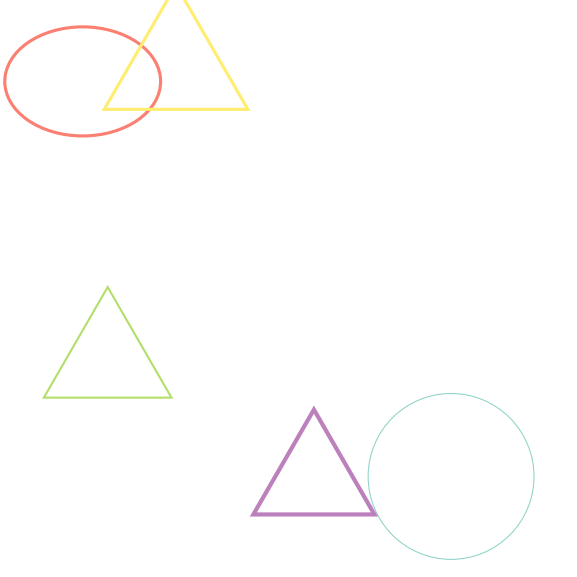[{"shape": "circle", "thickness": 0.5, "radius": 0.72, "center": [0.781, 0.174]}, {"shape": "oval", "thickness": 1.5, "radius": 0.67, "center": [0.143, 0.858]}, {"shape": "triangle", "thickness": 1, "radius": 0.64, "center": [0.186, 0.374]}, {"shape": "triangle", "thickness": 2, "radius": 0.61, "center": [0.544, 0.169]}, {"shape": "triangle", "thickness": 1.5, "radius": 0.72, "center": [0.305, 0.882]}]